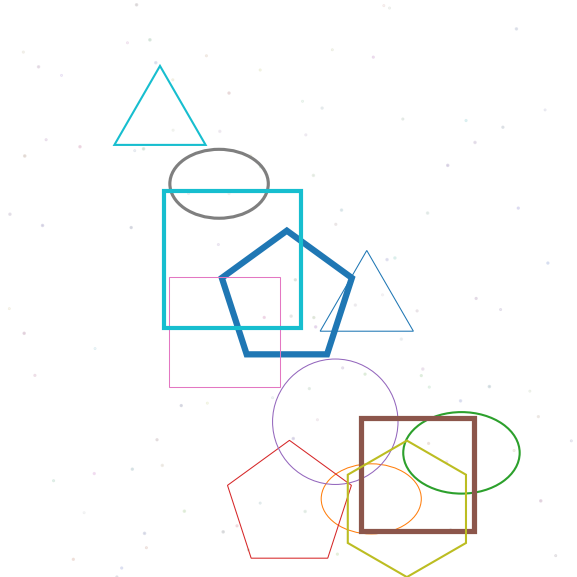[{"shape": "triangle", "thickness": 0.5, "radius": 0.47, "center": [0.635, 0.472]}, {"shape": "pentagon", "thickness": 3, "radius": 0.59, "center": [0.497, 0.481]}, {"shape": "oval", "thickness": 0.5, "radius": 0.43, "center": [0.643, 0.135]}, {"shape": "oval", "thickness": 1, "radius": 0.5, "center": [0.799, 0.215]}, {"shape": "pentagon", "thickness": 0.5, "radius": 0.56, "center": [0.501, 0.124]}, {"shape": "circle", "thickness": 0.5, "radius": 0.54, "center": [0.581, 0.269]}, {"shape": "square", "thickness": 2.5, "radius": 0.49, "center": [0.723, 0.177]}, {"shape": "square", "thickness": 0.5, "radius": 0.48, "center": [0.389, 0.424]}, {"shape": "oval", "thickness": 1.5, "radius": 0.43, "center": [0.379, 0.681]}, {"shape": "hexagon", "thickness": 1, "radius": 0.59, "center": [0.705, 0.118]}, {"shape": "triangle", "thickness": 1, "radius": 0.46, "center": [0.277, 0.794]}, {"shape": "square", "thickness": 2, "radius": 0.59, "center": [0.402, 0.55]}]